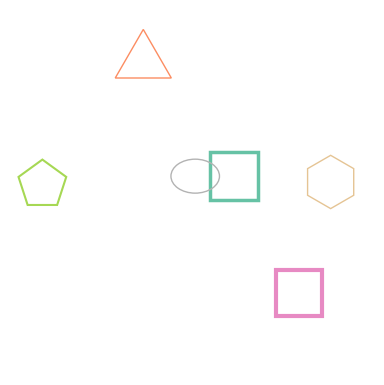[{"shape": "square", "thickness": 2.5, "radius": 0.31, "center": [0.607, 0.542]}, {"shape": "triangle", "thickness": 1, "radius": 0.42, "center": [0.372, 0.839]}, {"shape": "square", "thickness": 3, "radius": 0.3, "center": [0.778, 0.238]}, {"shape": "pentagon", "thickness": 1.5, "radius": 0.33, "center": [0.11, 0.52]}, {"shape": "hexagon", "thickness": 1, "radius": 0.35, "center": [0.859, 0.527]}, {"shape": "oval", "thickness": 1, "radius": 0.32, "center": [0.507, 0.542]}]